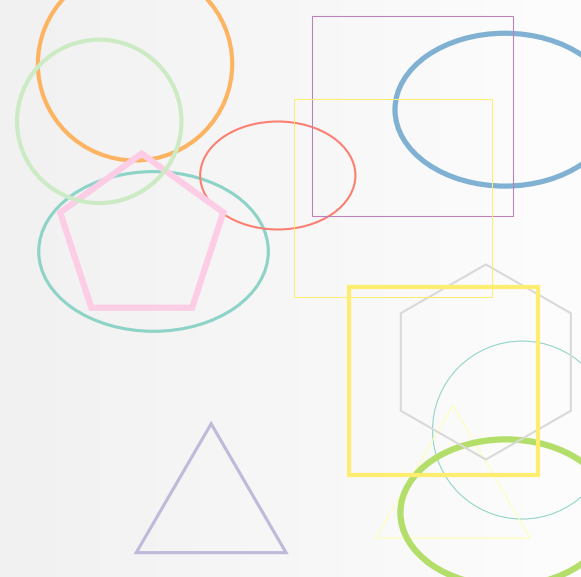[{"shape": "oval", "thickness": 1.5, "radius": 0.99, "center": [0.264, 0.564]}, {"shape": "circle", "thickness": 0.5, "radius": 0.77, "center": [0.898, 0.254]}, {"shape": "triangle", "thickness": 0.5, "radius": 0.77, "center": [0.779, 0.144]}, {"shape": "triangle", "thickness": 1.5, "radius": 0.74, "center": [0.363, 0.117]}, {"shape": "oval", "thickness": 1, "radius": 0.67, "center": [0.478, 0.695]}, {"shape": "oval", "thickness": 2.5, "radius": 0.95, "center": [0.869, 0.809]}, {"shape": "circle", "thickness": 2, "radius": 0.84, "center": [0.232, 0.888]}, {"shape": "oval", "thickness": 3, "radius": 0.91, "center": [0.87, 0.111]}, {"shape": "pentagon", "thickness": 3, "radius": 0.74, "center": [0.244, 0.586]}, {"shape": "hexagon", "thickness": 1, "radius": 0.84, "center": [0.836, 0.372]}, {"shape": "square", "thickness": 0.5, "radius": 0.86, "center": [0.71, 0.799]}, {"shape": "circle", "thickness": 2, "radius": 0.71, "center": [0.171, 0.789]}, {"shape": "square", "thickness": 2, "radius": 0.81, "center": [0.762, 0.34]}, {"shape": "square", "thickness": 0.5, "radius": 0.85, "center": [0.676, 0.656]}]